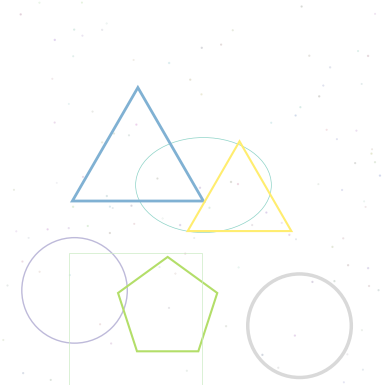[{"shape": "oval", "thickness": 0.5, "radius": 0.88, "center": [0.529, 0.519]}, {"shape": "circle", "thickness": 1, "radius": 0.69, "center": [0.194, 0.246]}, {"shape": "triangle", "thickness": 2, "radius": 0.98, "center": [0.358, 0.576]}, {"shape": "pentagon", "thickness": 1.5, "radius": 0.68, "center": [0.435, 0.197]}, {"shape": "circle", "thickness": 2.5, "radius": 0.67, "center": [0.778, 0.154]}, {"shape": "square", "thickness": 0.5, "radius": 0.87, "center": [0.352, 0.168]}, {"shape": "triangle", "thickness": 1.5, "radius": 0.78, "center": [0.622, 0.478]}]